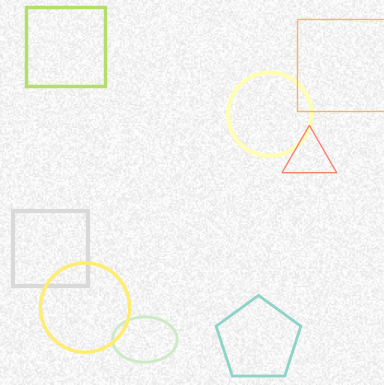[{"shape": "pentagon", "thickness": 2, "radius": 0.58, "center": [0.671, 0.117]}, {"shape": "circle", "thickness": 3, "radius": 0.54, "center": [0.701, 0.703]}, {"shape": "triangle", "thickness": 1, "radius": 0.41, "center": [0.804, 0.592]}, {"shape": "square", "thickness": 1, "radius": 0.59, "center": [0.889, 0.831]}, {"shape": "square", "thickness": 2.5, "radius": 0.51, "center": [0.169, 0.878]}, {"shape": "square", "thickness": 3, "radius": 0.49, "center": [0.13, 0.354]}, {"shape": "oval", "thickness": 2, "radius": 0.42, "center": [0.376, 0.118]}, {"shape": "circle", "thickness": 2.5, "radius": 0.58, "center": [0.221, 0.201]}]